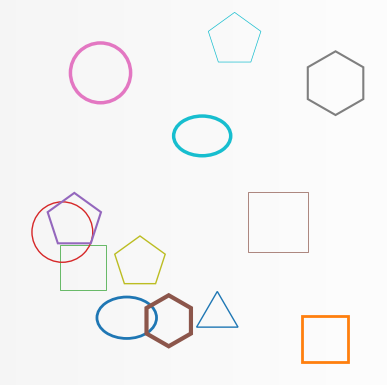[{"shape": "triangle", "thickness": 1, "radius": 0.31, "center": [0.561, 0.181]}, {"shape": "oval", "thickness": 2, "radius": 0.38, "center": [0.327, 0.175]}, {"shape": "square", "thickness": 2, "radius": 0.3, "center": [0.839, 0.119]}, {"shape": "square", "thickness": 0.5, "radius": 0.29, "center": [0.214, 0.305]}, {"shape": "circle", "thickness": 1, "radius": 0.39, "center": [0.161, 0.397]}, {"shape": "pentagon", "thickness": 1.5, "radius": 0.36, "center": [0.192, 0.427]}, {"shape": "hexagon", "thickness": 3, "radius": 0.33, "center": [0.435, 0.167]}, {"shape": "square", "thickness": 0.5, "radius": 0.39, "center": [0.718, 0.423]}, {"shape": "circle", "thickness": 2.5, "radius": 0.39, "center": [0.259, 0.811]}, {"shape": "hexagon", "thickness": 1.5, "radius": 0.41, "center": [0.866, 0.784]}, {"shape": "pentagon", "thickness": 1, "radius": 0.34, "center": [0.361, 0.319]}, {"shape": "pentagon", "thickness": 0.5, "radius": 0.36, "center": [0.605, 0.897]}, {"shape": "oval", "thickness": 2.5, "radius": 0.37, "center": [0.522, 0.647]}]